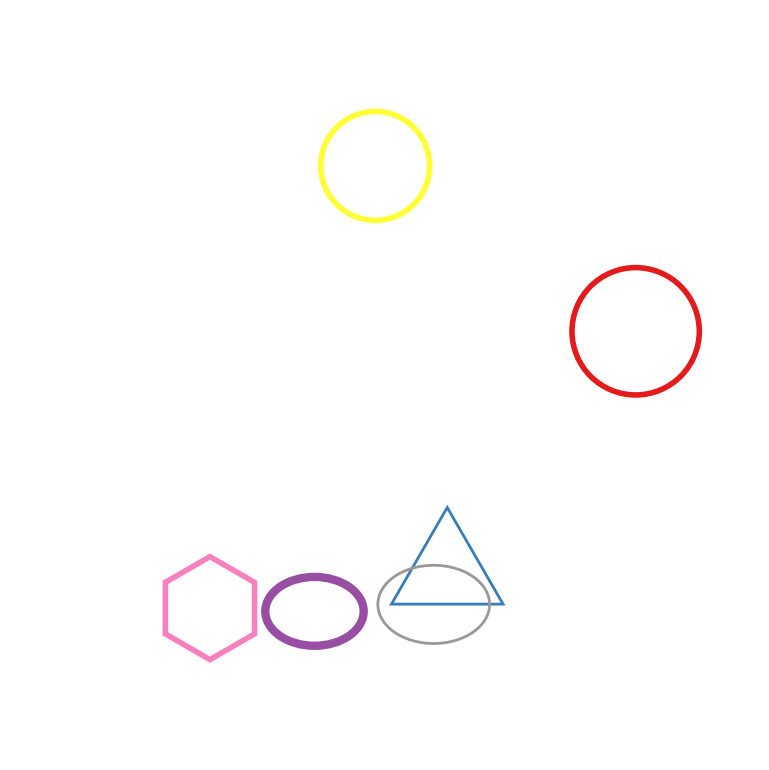[{"shape": "circle", "thickness": 2, "radius": 0.41, "center": [0.826, 0.57]}, {"shape": "triangle", "thickness": 1, "radius": 0.42, "center": [0.581, 0.257]}, {"shape": "oval", "thickness": 3, "radius": 0.32, "center": [0.408, 0.206]}, {"shape": "circle", "thickness": 2, "radius": 0.35, "center": [0.487, 0.785]}, {"shape": "hexagon", "thickness": 2, "radius": 0.33, "center": [0.273, 0.21]}, {"shape": "oval", "thickness": 1, "radius": 0.36, "center": [0.563, 0.215]}]